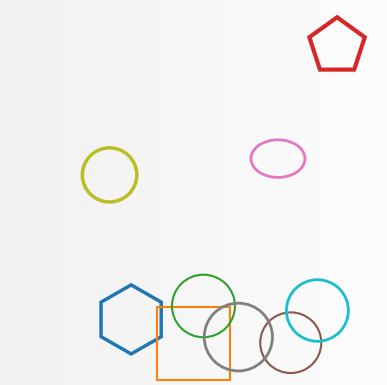[{"shape": "hexagon", "thickness": 2.5, "radius": 0.45, "center": [0.338, 0.17]}, {"shape": "square", "thickness": 1.5, "radius": 0.48, "center": [0.499, 0.109]}, {"shape": "circle", "thickness": 1.5, "radius": 0.41, "center": [0.525, 0.205]}, {"shape": "pentagon", "thickness": 3, "radius": 0.38, "center": [0.87, 0.88]}, {"shape": "circle", "thickness": 1.5, "radius": 0.39, "center": [0.75, 0.11]}, {"shape": "oval", "thickness": 2, "radius": 0.35, "center": [0.717, 0.588]}, {"shape": "circle", "thickness": 2, "radius": 0.44, "center": [0.615, 0.125]}, {"shape": "circle", "thickness": 2.5, "radius": 0.35, "center": [0.283, 0.546]}, {"shape": "circle", "thickness": 2, "radius": 0.4, "center": [0.819, 0.193]}]